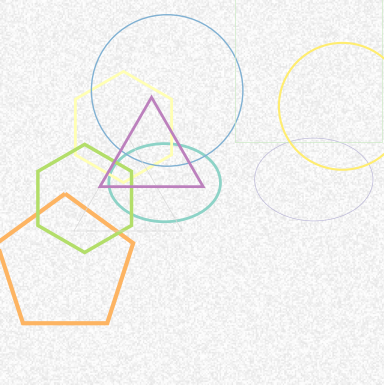[{"shape": "oval", "thickness": 2, "radius": 0.72, "center": [0.428, 0.525]}, {"shape": "hexagon", "thickness": 2, "radius": 0.72, "center": [0.321, 0.67]}, {"shape": "oval", "thickness": 0.5, "radius": 0.77, "center": [0.815, 0.534]}, {"shape": "circle", "thickness": 1, "radius": 0.98, "center": [0.434, 0.765]}, {"shape": "pentagon", "thickness": 3, "radius": 0.93, "center": [0.169, 0.311]}, {"shape": "hexagon", "thickness": 2.5, "radius": 0.7, "center": [0.22, 0.485]}, {"shape": "triangle", "thickness": 0.5, "radius": 0.81, "center": [0.333, 0.481]}, {"shape": "triangle", "thickness": 2, "radius": 0.77, "center": [0.394, 0.593]}, {"shape": "square", "thickness": 0.5, "radius": 0.96, "center": [0.801, 0.823]}, {"shape": "circle", "thickness": 1.5, "radius": 0.82, "center": [0.889, 0.724]}]